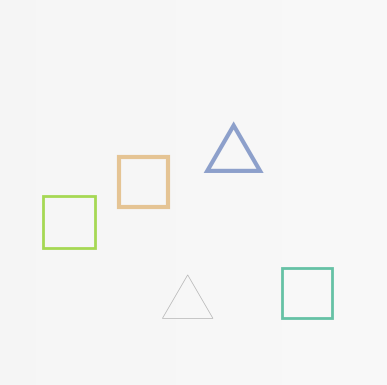[{"shape": "square", "thickness": 2, "radius": 0.32, "center": [0.793, 0.239]}, {"shape": "triangle", "thickness": 3, "radius": 0.39, "center": [0.603, 0.595]}, {"shape": "square", "thickness": 2, "radius": 0.34, "center": [0.177, 0.424]}, {"shape": "square", "thickness": 3, "radius": 0.32, "center": [0.37, 0.527]}, {"shape": "triangle", "thickness": 0.5, "radius": 0.38, "center": [0.484, 0.211]}]